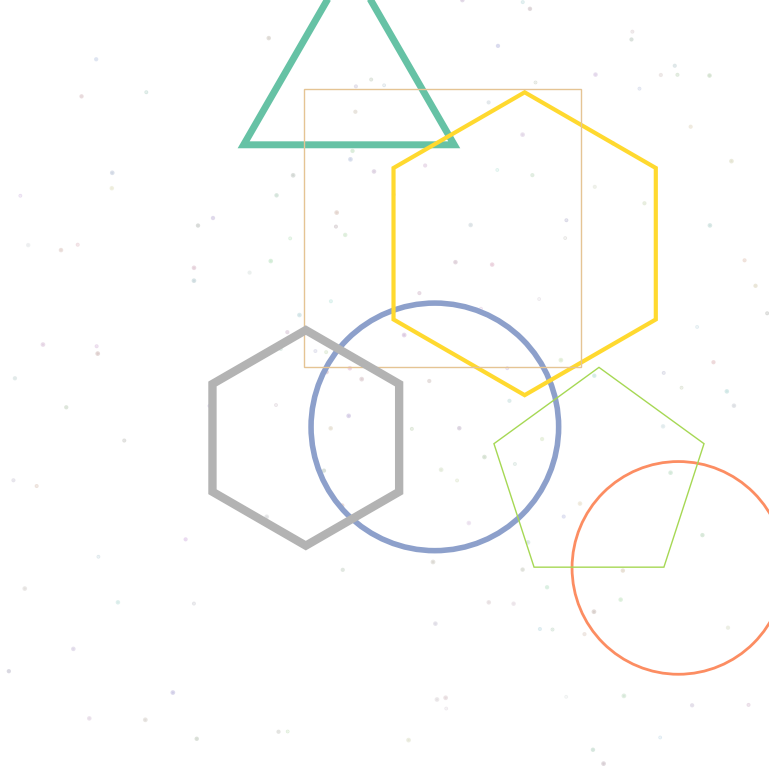[{"shape": "triangle", "thickness": 2.5, "radius": 0.79, "center": [0.453, 0.891]}, {"shape": "circle", "thickness": 1, "radius": 0.69, "center": [0.881, 0.262]}, {"shape": "circle", "thickness": 2, "radius": 0.8, "center": [0.565, 0.446]}, {"shape": "pentagon", "thickness": 0.5, "radius": 0.72, "center": [0.778, 0.379]}, {"shape": "hexagon", "thickness": 1.5, "radius": 0.98, "center": [0.681, 0.683]}, {"shape": "square", "thickness": 0.5, "radius": 0.9, "center": [0.575, 0.704]}, {"shape": "hexagon", "thickness": 3, "radius": 0.7, "center": [0.397, 0.431]}]